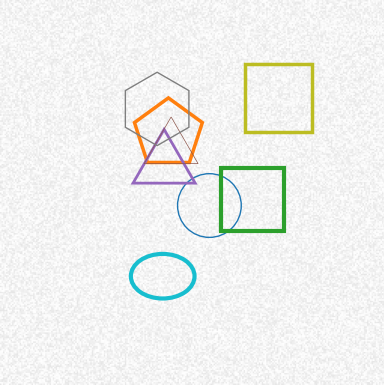[{"shape": "circle", "thickness": 1, "radius": 0.41, "center": [0.544, 0.466]}, {"shape": "pentagon", "thickness": 2.5, "radius": 0.46, "center": [0.437, 0.653]}, {"shape": "square", "thickness": 3, "radius": 0.41, "center": [0.657, 0.481]}, {"shape": "triangle", "thickness": 2, "radius": 0.47, "center": [0.426, 0.571]}, {"shape": "triangle", "thickness": 0.5, "radius": 0.4, "center": [0.444, 0.615]}, {"shape": "hexagon", "thickness": 1, "radius": 0.48, "center": [0.408, 0.717]}, {"shape": "square", "thickness": 2.5, "radius": 0.44, "center": [0.723, 0.746]}, {"shape": "oval", "thickness": 3, "radius": 0.41, "center": [0.423, 0.283]}]